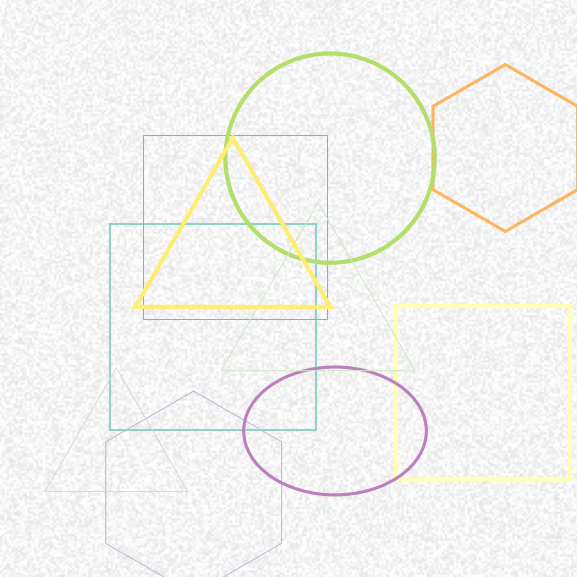[{"shape": "square", "thickness": 1, "radius": 0.89, "center": [0.369, 0.433]}, {"shape": "square", "thickness": 2, "radius": 0.75, "center": [0.836, 0.319]}, {"shape": "hexagon", "thickness": 0.5, "radius": 0.88, "center": [0.335, 0.146]}, {"shape": "square", "thickness": 0.5, "radius": 0.8, "center": [0.407, 0.606]}, {"shape": "hexagon", "thickness": 1.5, "radius": 0.72, "center": [0.875, 0.743]}, {"shape": "circle", "thickness": 2, "radius": 0.91, "center": [0.572, 0.725]}, {"shape": "triangle", "thickness": 0.5, "radius": 0.71, "center": [0.202, 0.219]}, {"shape": "oval", "thickness": 1.5, "radius": 0.79, "center": [0.58, 0.253]}, {"shape": "triangle", "thickness": 0.5, "radius": 0.97, "center": [0.551, 0.454]}, {"shape": "triangle", "thickness": 2, "radius": 0.98, "center": [0.403, 0.565]}]